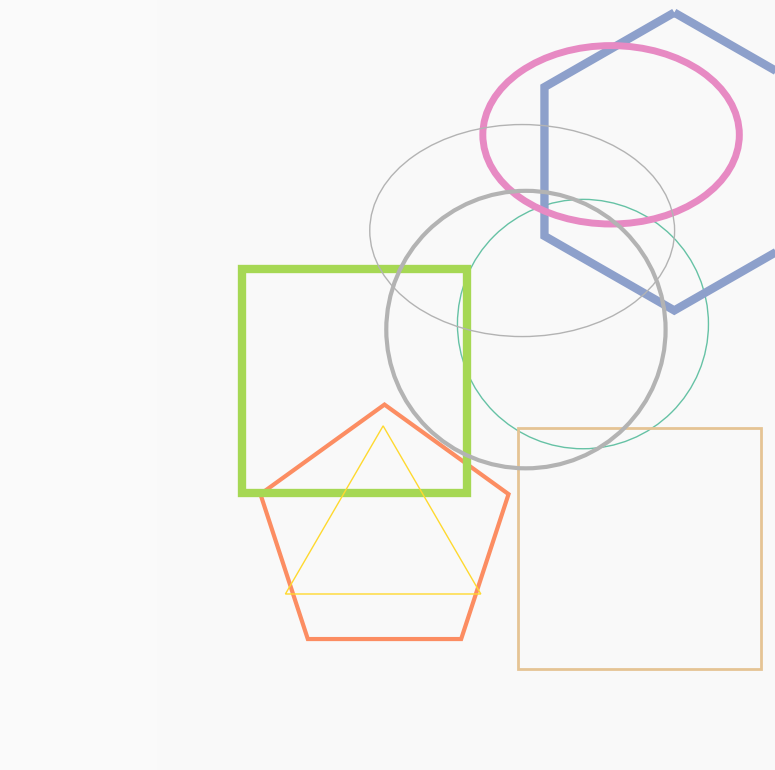[{"shape": "circle", "thickness": 0.5, "radius": 0.81, "center": [0.752, 0.579]}, {"shape": "pentagon", "thickness": 1.5, "radius": 0.84, "center": [0.496, 0.306]}, {"shape": "hexagon", "thickness": 3, "radius": 0.97, "center": [0.87, 0.79]}, {"shape": "oval", "thickness": 2.5, "radius": 0.83, "center": [0.788, 0.825]}, {"shape": "square", "thickness": 3, "radius": 0.73, "center": [0.458, 0.505]}, {"shape": "triangle", "thickness": 0.5, "radius": 0.73, "center": [0.494, 0.301]}, {"shape": "square", "thickness": 1, "radius": 0.78, "center": [0.825, 0.288]}, {"shape": "oval", "thickness": 0.5, "radius": 0.98, "center": [0.674, 0.701]}, {"shape": "circle", "thickness": 1.5, "radius": 0.9, "center": [0.679, 0.572]}]